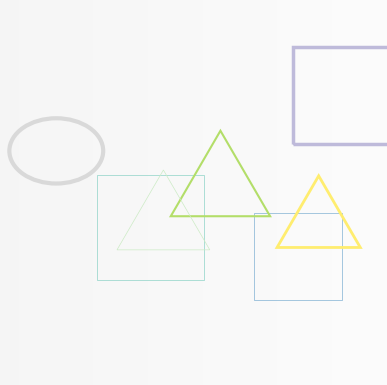[{"shape": "square", "thickness": 0.5, "radius": 0.69, "center": [0.388, 0.409]}, {"shape": "square", "thickness": 2.5, "radius": 0.63, "center": [0.882, 0.752]}, {"shape": "square", "thickness": 0.5, "radius": 0.57, "center": [0.769, 0.334]}, {"shape": "triangle", "thickness": 1.5, "radius": 0.74, "center": [0.569, 0.512]}, {"shape": "oval", "thickness": 3, "radius": 0.61, "center": [0.145, 0.608]}, {"shape": "triangle", "thickness": 0.5, "radius": 0.69, "center": [0.422, 0.42]}, {"shape": "triangle", "thickness": 2, "radius": 0.62, "center": [0.822, 0.419]}]